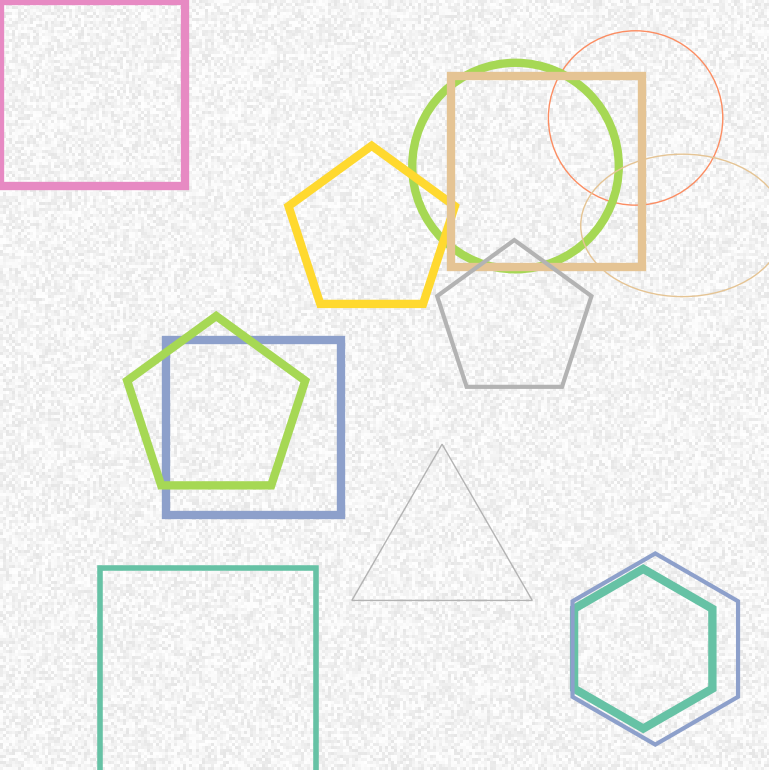[{"shape": "hexagon", "thickness": 3, "radius": 0.52, "center": [0.835, 0.158]}, {"shape": "square", "thickness": 2, "radius": 0.7, "center": [0.27, 0.122]}, {"shape": "circle", "thickness": 0.5, "radius": 0.57, "center": [0.825, 0.847]}, {"shape": "hexagon", "thickness": 1.5, "radius": 0.62, "center": [0.851, 0.157]}, {"shape": "square", "thickness": 3, "radius": 0.57, "center": [0.329, 0.445]}, {"shape": "square", "thickness": 3, "radius": 0.6, "center": [0.12, 0.878]}, {"shape": "circle", "thickness": 3, "radius": 0.67, "center": [0.67, 0.784]}, {"shape": "pentagon", "thickness": 3, "radius": 0.61, "center": [0.281, 0.468]}, {"shape": "pentagon", "thickness": 3, "radius": 0.57, "center": [0.483, 0.697]}, {"shape": "oval", "thickness": 0.5, "radius": 0.66, "center": [0.886, 0.707]}, {"shape": "square", "thickness": 3, "radius": 0.62, "center": [0.71, 0.777]}, {"shape": "pentagon", "thickness": 1.5, "radius": 0.53, "center": [0.668, 0.583]}, {"shape": "triangle", "thickness": 0.5, "radius": 0.68, "center": [0.574, 0.288]}]